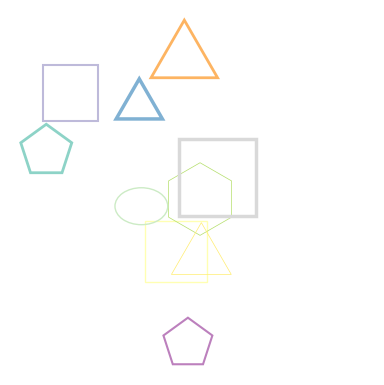[{"shape": "pentagon", "thickness": 2, "radius": 0.35, "center": [0.12, 0.608]}, {"shape": "square", "thickness": 1, "radius": 0.4, "center": [0.457, 0.347]}, {"shape": "square", "thickness": 1.5, "radius": 0.36, "center": [0.183, 0.759]}, {"shape": "triangle", "thickness": 2.5, "radius": 0.35, "center": [0.362, 0.726]}, {"shape": "triangle", "thickness": 2, "radius": 0.5, "center": [0.479, 0.848]}, {"shape": "hexagon", "thickness": 0.5, "radius": 0.47, "center": [0.52, 0.483]}, {"shape": "square", "thickness": 2.5, "radius": 0.5, "center": [0.565, 0.539]}, {"shape": "pentagon", "thickness": 1.5, "radius": 0.33, "center": [0.488, 0.108]}, {"shape": "oval", "thickness": 1, "radius": 0.34, "center": [0.367, 0.464]}, {"shape": "triangle", "thickness": 0.5, "radius": 0.45, "center": [0.523, 0.332]}]